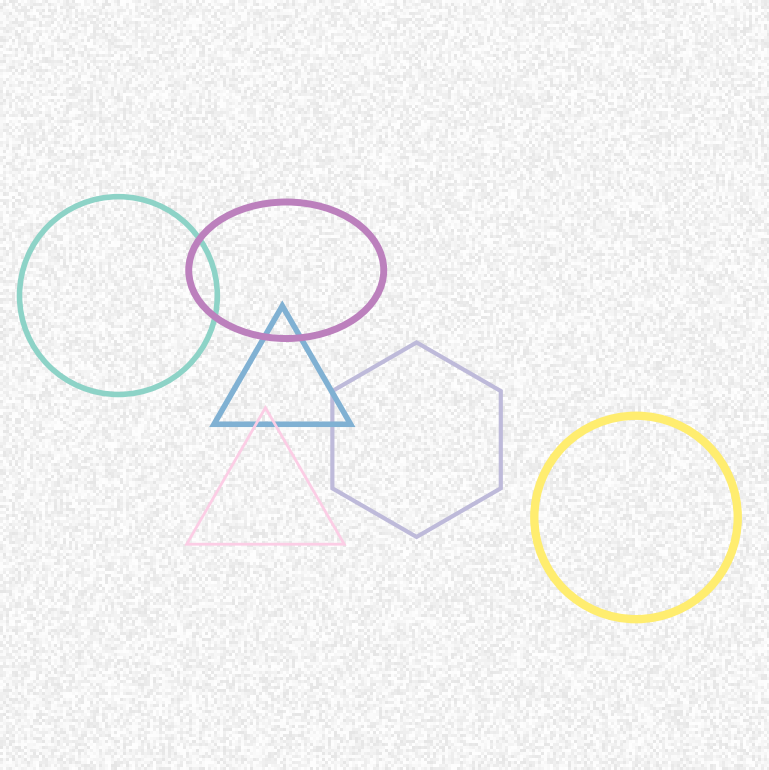[{"shape": "circle", "thickness": 2, "radius": 0.64, "center": [0.154, 0.616]}, {"shape": "hexagon", "thickness": 1.5, "radius": 0.63, "center": [0.541, 0.429]}, {"shape": "triangle", "thickness": 2, "radius": 0.51, "center": [0.367, 0.5]}, {"shape": "triangle", "thickness": 1, "radius": 0.59, "center": [0.345, 0.352]}, {"shape": "oval", "thickness": 2.5, "radius": 0.63, "center": [0.372, 0.649]}, {"shape": "circle", "thickness": 3, "radius": 0.66, "center": [0.826, 0.328]}]